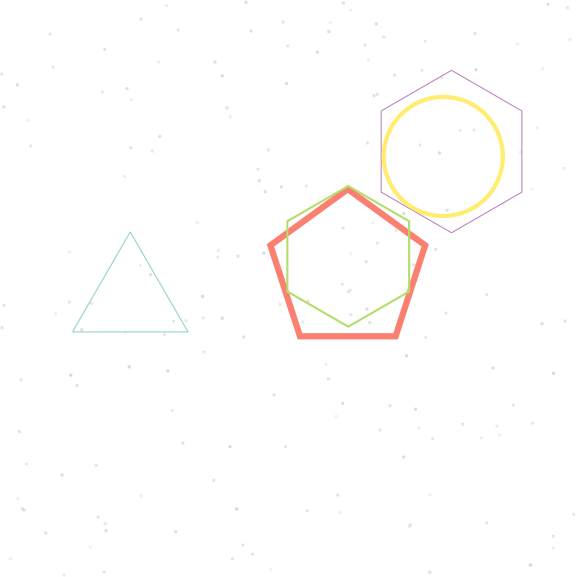[{"shape": "triangle", "thickness": 0.5, "radius": 0.58, "center": [0.226, 0.482]}, {"shape": "pentagon", "thickness": 3, "radius": 0.7, "center": [0.602, 0.531]}, {"shape": "hexagon", "thickness": 1, "radius": 0.61, "center": [0.603, 0.555]}, {"shape": "hexagon", "thickness": 0.5, "radius": 0.7, "center": [0.782, 0.737]}, {"shape": "circle", "thickness": 2, "radius": 0.52, "center": [0.768, 0.728]}]